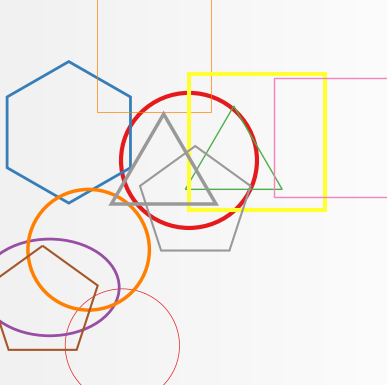[{"shape": "circle", "thickness": 3, "radius": 0.88, "center": [0.488, 0.583]}, {"shape": "circle", "thickness": 0.5, "radius": 0.74, "center": [0.316, 0.102]}, {"shape": "hexagon", "thickness": 2, "radius": 0.92, "center": [0.178, 0.656]}, {"shape": "triangle", "thickness": 1, "radius": 0.72, "center": [0.603, 0.58]}, {"shape": "oval", "thickness": 2, "radius": 0.9, "center": [0.128, 0.253]}, {"shape": "circle", "thickness": 2.5, "radius": 0.78, "center": [0.229, 0.351]}, {"shape": "square", "thickness": 0.5, "radius": 0.73, "center": [0.397, 0.855]}, {"shape": "square", "thickness": 3, "radius": 0.88, "center": [0.663, 0.632]}, {"shape": "pentagon", "thickness": 1.5, "radius": 0.75, "center": [0.11, 0.212]}, {"shape": "square", "thickness": 1, "radius": 0.77, "center": [0.86, 0.643]}, {"shape": "pentagon", "thickness": 1.5, "radius": 0.75, "center": [0.504, 0.471]}, {"shape": "triangle", "thickness": 2.5, "radius": 0.78, "center": [0.422, 0.548]}]